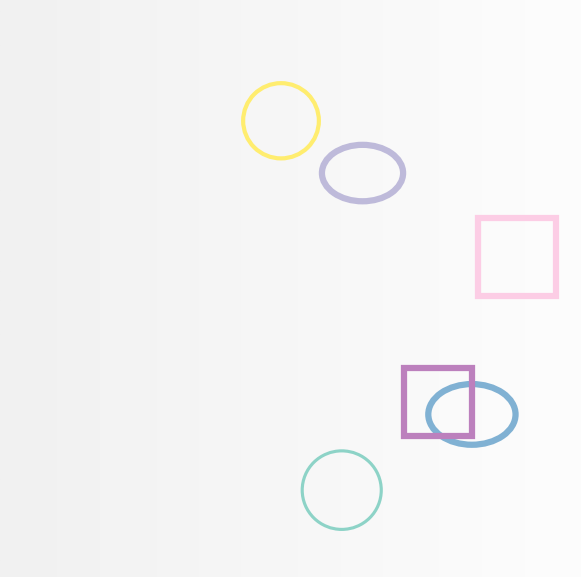[{"shape": "circle", "thickness": 1.5, "radius": 0.34, "center": [0.588, 0.15]}, {"shape": "oval", "thickness": 3, "radius": 0.35, "center": [0.624, 0.699]}, {"shape": "oval", "thickness": 3, "radius": 0.38, "center": [0.812, 0.282]}, {"shape": "square", "thickness": 3, "radius": 0.33, "center": [0.889, 0.554]}, {"shape": "square", "thickness": 3, "radius": 0.29, "center": [0.753, 0.303]}, {"shape": "circle", "thickness": 2, "radius": 0.33, "center": [0.483, 0.79]}]